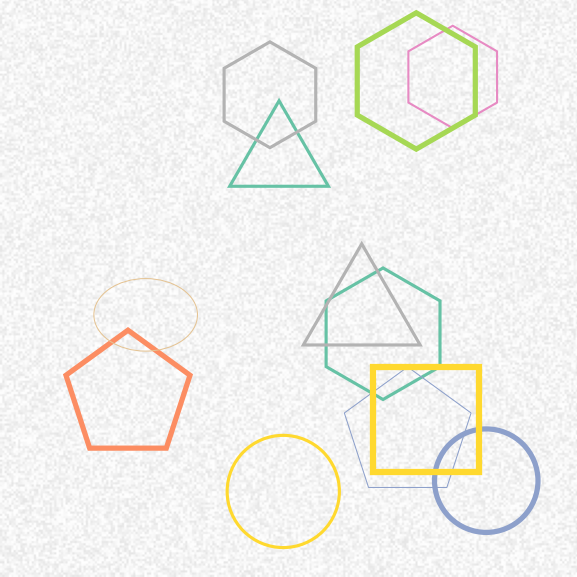[{"shape": "hexagon", "thickness": 1.5, "radius": 0.57, "center": [0.663, 0.421]}, {"shape": "triangle", "thickness": 1.5, "radius": 0.49, "center": [0.483, 0.726]}, {"shape": "pentagon", "thickness": 2.5, "radius": 0.56, "center": [0.222, 0.314]}, {"shape": "circle", "thickness": 2.5, "radius": 0.45, "center": [0.842, 0.167]}, {"shape": "pentagon", "thickness": 0.5, "radius": 0.58, "center": [0.706, 0.248]}, {"shape": "hexagon", "thickness": 1, "radius": 0.44, "center": [0.784, 0.866]}, {"shape": "hexagon", "thickness": 2.5, "radius": 0.59, "center": [0.721, 0.859]}, {"shape": "circle", "thickness": 1.5, "radius": 0.49, "center": [0.491, 0.148]}, {"shape": "square", "thickness": 3, "radius": 0.46, "center": [0.738, 0.273]}, {"shape": "oval", "thickness": 0.5, "radius": 0.45, "center": [0.252, 0.454]}, {"shape": "triangle", "thickness": 1.5, "radius": 0.58, "center": [0.626, 0.46]}, {"shape": "hexagon", "thickness": 1.5, "radius": 0.46, "center": [0.467, 0.835]}]